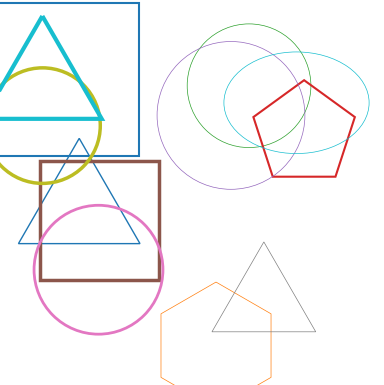[{"shape": "square", "thickness": 1.5, "radius": 0.99, "center": [0.162, 0.793]}, {"shape": "triangle", "thickness": 1, "radius": 0.91, "center": [0.206, 0.458]}, {"shape": "hexagon", "thickness": 0.5, "radius": 0.83, "center": [0.561, 0.102]}, {"shape": "circle", "thickness": 0.5, "radius": 0.8, "center": [0.647, 0.777]}, {"shape": "pentagon", "thickness": 1.5, "radius": 0.69, "center": [0.79, 0.653]}, {"shape": "circle", "thickness": 0.5, "radius": 0.96, "center": [0.6, 0.7]}, {"shape": "square", "thickness": 2.5, "radius": 0.78, "center": [0.259, 0.428]}, {"shape": "circle", "thickness": 2, "radius": 0.84, "center": [0.256, 0.299]}, {"shape": "triangle", "thickness": 0.5, "radius": 0.78, "center": [0.685, 0.216]}, {"shape": "circle", "thickness": 2.5, "radius": 0.75, "center": [0.11, 0.674]}, {"shape": "triangle", "thickness": 3, "radius": 0.89, "center": [0.11, 0.78]}, {"shape": "oval", "thickness": 0.5, "radius": 0.94, "center": [0.77, 0.733]}]